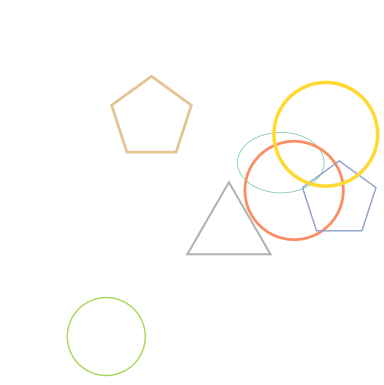[{"shape": "oval", "thickness": 0.5, "radius": 0.56, "center": [0.729, 0.578]}, {"shape": "circle", "thickness": 2, "radius": 0.64, "center": [0.764, 0.505]}, {"shape": "pentagon", "thickness": 1, "radius": 0.5, "center": [0.881, 0.482]}, {"shape": "circle", "thickness": 1, "radius": 0.51, "center": [0.276, 0.126]}, {"shape": "circle", "thickness": 2.5, "radius": 0.67, "center": [0.846, 0.651]}, {"shape": "pentagon", "thickness": 2, "radius": 0.54, "center": [0.393, 0.693]}, {"shape": "triangle", "thickness": 1.5, "radius": 0.62, "center": [0.595, 0.402]}]